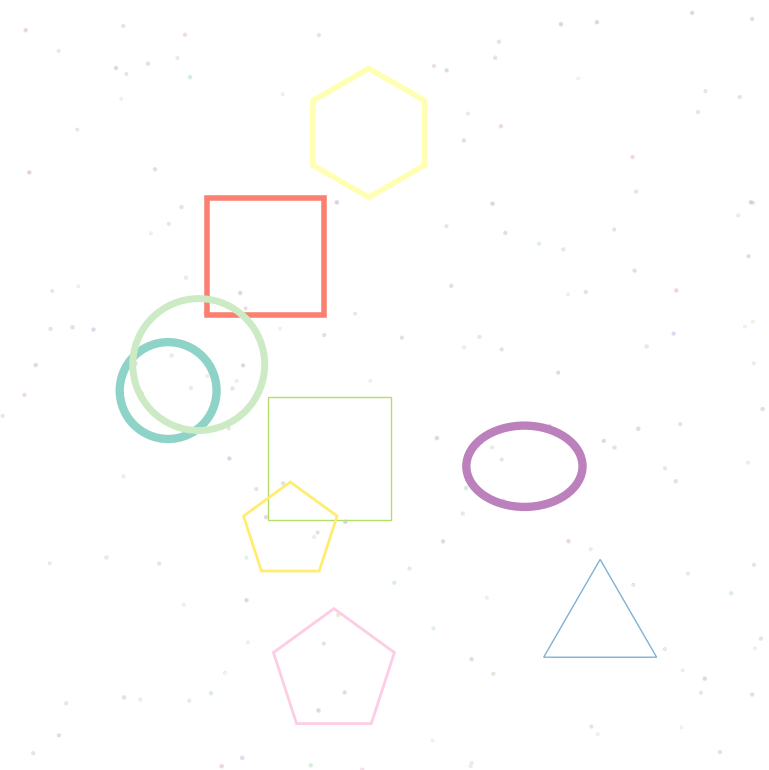[{"shape": "circle", "thickness": 3, "radius": 0.31, "center": [0.218, 0.493]}, {"shape": "hexagon", "thickness": 2, "radius": 0.42, "center": [0.479, 0.827]}, {"shape": "square", "thickness": 2, "radius": 0.38, "center": [0.345, 0.667]}, {"shape": "triangle", "thickness": 0.5, "radius": 0.42, "center": [0.779, 0.189]}, {"shape": "square", "thickness": 0.5, "radius": 0.4, "center": [0.428, 0.405]}, {"shape": "pentagon", "thickness": 1, "radius": 0.41, "center": [0.434, 0.127]}, {"shape": "oval", "thickness": 3, "radius": 0.38, "center": [0.681, 0.394]}, {"shape": "circle", "thickness": 2.5, "radius": 0.43, "center": [0.258, 0.527]}, {"shape": "pentagon", "thickness": 1, "radius": 0.32, "center": [0.377, 0.31]}]